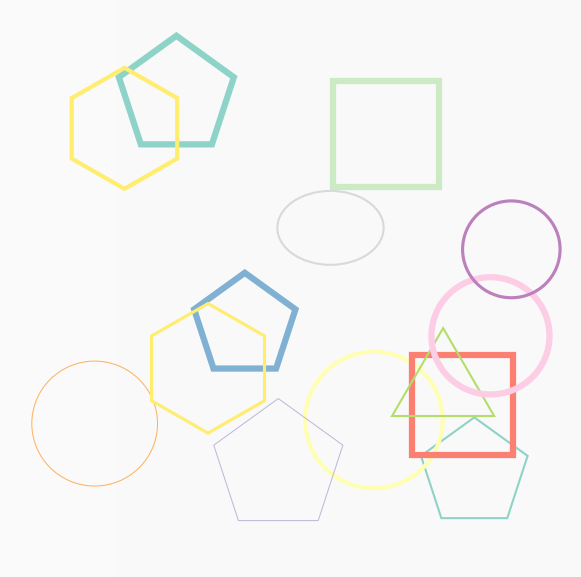[{"shape": "pentagon", "thickness": 3, "radius": 0.52, "center": [0.303, 0.833]}, {"shape": "pentagon", "thickness": 1, "radius": 0.48, "center": [0.816, 0.18]}, {"shape": "circle", "thickness": 2, "radius": 0.59, "center": [0.643, 0.272]}, {"shape": "pentagon", "thickness": 0.5, "radius": 0.58, "center": [0.479, 0.192]}, {"shape": "square", "thickness": 3, "radius": 0.43, "center": [0.795, 0.298]}, {"shape": "pentagon", "thickness": 3, "radius": 0.46, "center": [0.421, 0.435]}, {"shape": "circle", "thickness": 0.5, "radius": 0.54, "center": [0.163, 0.266]}, {"shape": "triangle", "thickness": 1, "radius": 0.51, "center": [0.762, 0.329]}, {"shape": "circle", "thickness": 3, "radius": 0.51, "center": [0.844, 0.418]}, {"shape": "oval", "thickness": 1, "radius": 0.46, "center": [0.569, 0.605]}, {"shape": "circle", "thickness": 1.5, "radius": 0.42, "center": [0.88, 0.567]}, {"shape": "square", "thickness": 3, "radius": 0.46, "center": [0.664, 0.767]}, {"shape": "hexagon", "thickness": 1.5, "radius": 0.56, "center": [0.358, 0.361]}, {"shape": "hexagon", "thickness": 2, "radius": 0.52, "center": [0.214, 0.777]}]